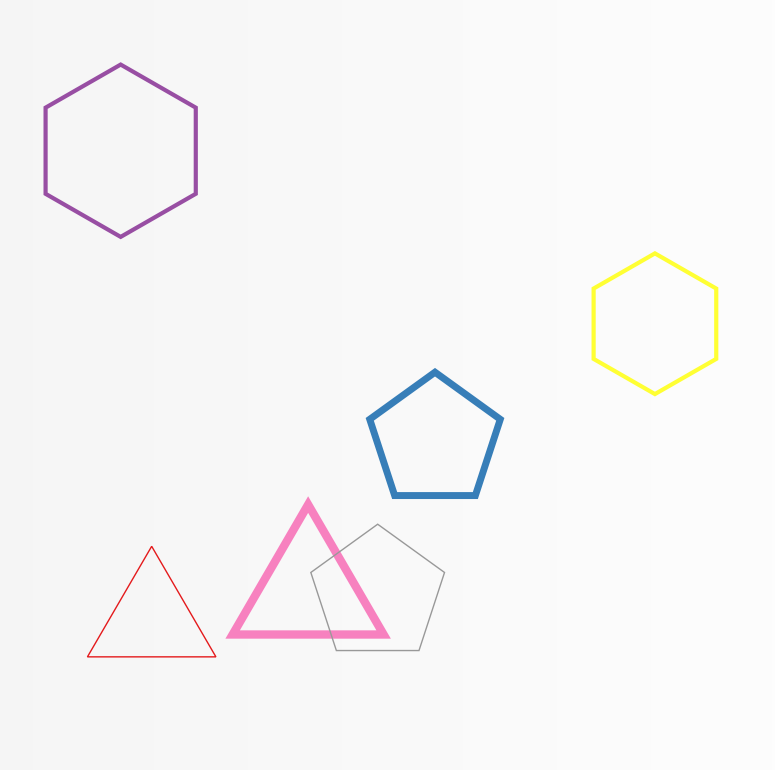[{"shape": "triangle", "thickness": 0.5, "radius": 0.48, "center": [0.196, 0.195]}, {"shape": "pentagon", "thickness": 2.5, "radius": 0.44, "center": [0.561, 0.428]}, {"shape": "hexagon", "thickness": 1.5, "radius": 0.56, "center": [0.156, 0.804]}, {"shape": "hexagon", "thickness": 1.5, "radius": 0.46, "center": [0.845, 0.58]}, {"shape": "triangle", "thickness": 3, "radius": 0.56, "center": [0.398, 0.232]}, {"shape": "pentagon", "thickness": 0.5, "radius": 0.45, "center": [0.487, 0.229]}]